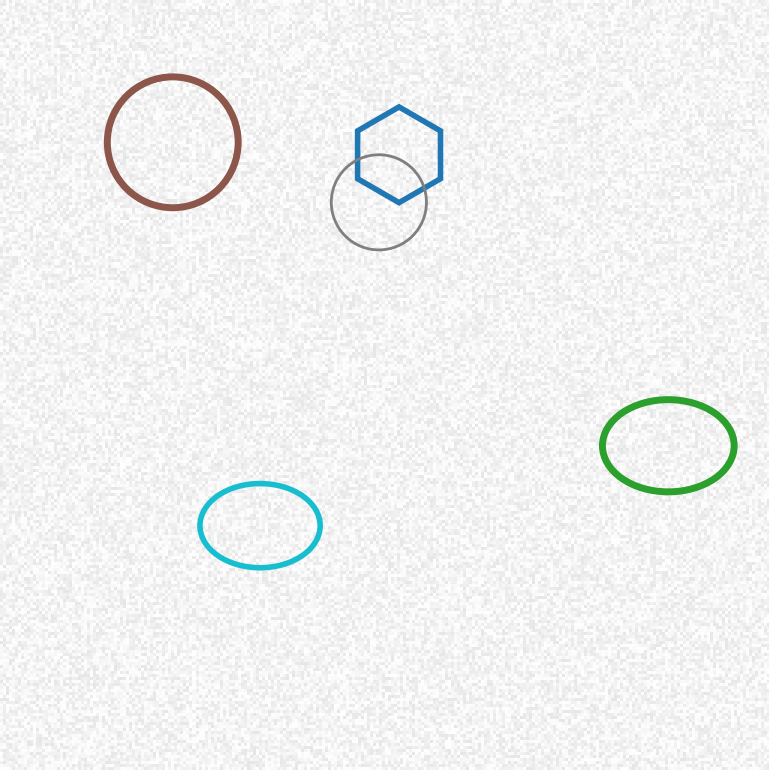[{"shape": "hexagon", "thickness": 2, "radius": 0.31, "center": [0.518, 0.799]}, {"shape": "oval", "thickness": 2.5, "radius": 0.43, "center": [0.868, 0.421]}, {"shape": "circle", "thickness": 2.5, "radius": 0.42, "center": [0.224, 0.815]}, {"shape": "circle", "thickness": 1, "radius": 0.31, "center": [0.492, 0.737]}, {"shape": "oval", "thickness": 2, "radius": 0.39, "center": [0.338, 0.317]}]